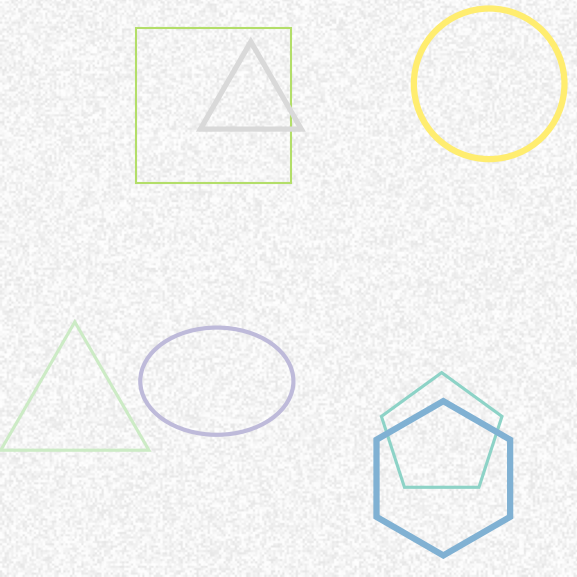[{"shape": "pentagon", "thickness": 1.5, "radius": 0.55, "center": [0.765, 0.244]}, {"shape": "oval", "thickness": 2, "radius": 0.66, "center": [0.375, 0.339]}, {"shape": "hexagon", "thickness": 3, "radius": 0.67, "center": [0.768, 0.171]}, {"shape": "square", "thickness": 1, "radius": 0.67, "center": [0.37, 0.817]}, {"shape": "triangle", "thickness": 2.5, "radius": 0.5, "center": [0.434, 0.826]}, {"shape": "triangle", "thickness": 1.5, "radius": 0.74, "center": [0.13, 0.294]}, {"shape": "circle", "thickness": 3, "radius": 0.65, "center": [0.847, 0.854]}]